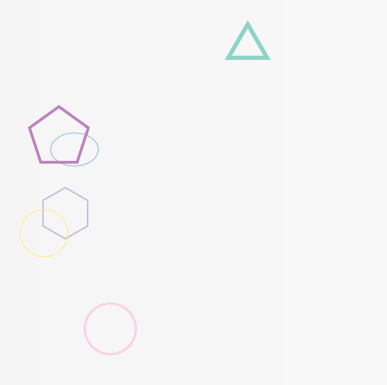[{"shape": "triangle", "thickness": 3, "radius": 0.29, "center": [0.639, 0.879]}, {"shape": "hexagon", "thickness": 1, "radius": 0.33, "center": [0.169, 0.446]}, {"shape": "oval", "thickness": 0.5, "radius": 0.31, "center": [0.192, 0.612]}, {"shape": "circle", "thickness": 1.5, "radius": 0.33, "center": [0.285, 0.146]}, {"shape": "pentagon", "thickness": 2, "radius": 0.4, "center": [0.152, 0.643]}, {"shape": "circle", "thickness": 0.5, "radius": 0.31, "center": [0.113, 0.394]}]